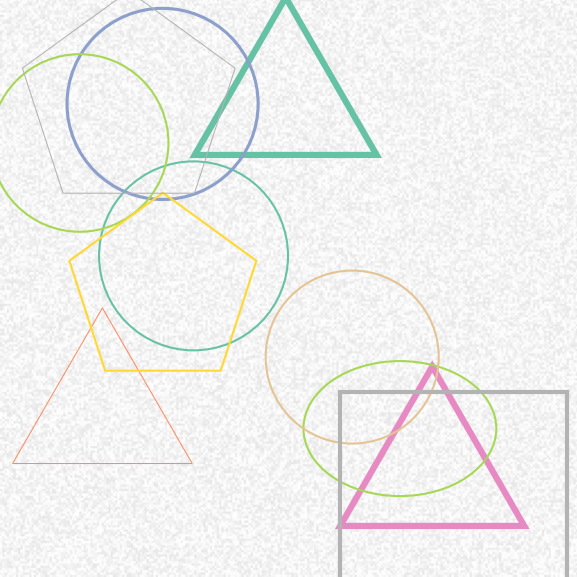[{"shape": "triangle", "thickness": 3, "radius": 0.91, "center": [0.495, 0.822]}, {"shape": "circle", "thickness": 1, "radius": 0.82, "center": [0.335, 0.556]}, {"shape": "triangle", "thickness": 0.5, "radius": 0.9, "center": [0.177, 0.286]}, {"shape": "circle", "thickness": 1.5, "radius": 0.83, "center": [0.282, 0.819]}, {"shape": "triangle", "thickness": 3, "radius": 0.92, "center": [0.748, 0.18]}, {"shape": "circle", "thickness": 1, "radius": 0.77, "center": [0.138, 0.752]}, {"shape": "oval", "thickness": 1, "radius": 0.83, "center": [0.692, 0.257]}, {"shape": "pentagon", "thickness": 1, "radius": 0.85, "center": [0.282, 0.495]}, {"shape": "circle", "thickness": 1, "radius": 0.75, "center": [0.61, 0.381]}, {"shape": "square", "thickness": 2, "radius": 0.98, "center": [0.785, 0.124]}, {"shape": "pentagon", "thickness": 0.5, "radius": 0.97, "center": [0.223, 0.821]}]